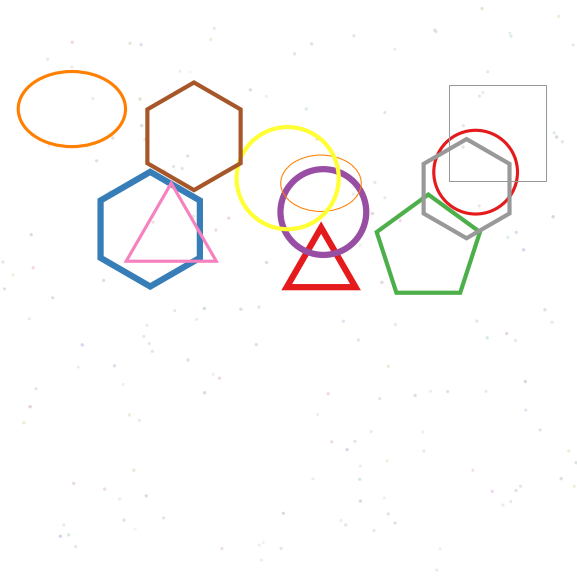[{"shape": "circle", "thickness": 1.5, "radius": 0.36, "center": [0.824, 0.701]}, {"shape": "triangle", "thickness": 3, "radius": 0.34, "center": [0.556, 0.536]}, {"shape": "hexagon", "thickness": 3, "radius": 0.5, "center": [0.26, 0.602]}, {"shape": "pentagon", "thickness": 2, "radius": 0.47, "center": [0.742, 0.568]}, {"shape": "circle", "thickness": 3, "radius": 0.37, "center": [0.56, 0.632]}, {"shape": "oval", "thickness": 1.5, "radius": 0.46, "center": [0.124, 0.81]}, {"shape": "oval", "thickness": 0.5, "radius": 0.35, "center": [0.556, 0.682]}, {"shape": "circle", "thickness": 2, "radius": 0.44, "center": [0.498, 0.691]}, {"shape": "hexagon", "thickness": 2, "radius": 0.47, "center": [0.336, 0.763]}, {"shape": "triangle", "thickness": 1.5, "radius": 0.45, "center": [0.297, 0.592]}, {"shape": "square", "thickness": 0.5, "radius": 0.42, "center": [0.861, 0.769]}, {"shape": "hexagon", "thickness": 2, "radius": 0.43, "center": [0.808, 0.672]}]